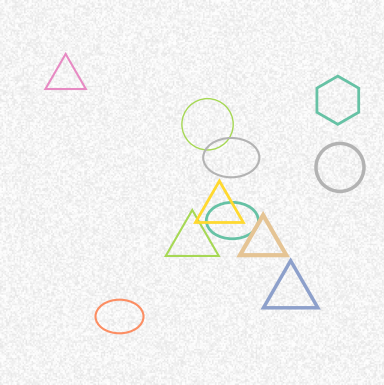[{"shape": "oval", "thickness": 2, "radius": 0.34, "center": [0.603, 0.427]}, {"shape": "hexagon", "thickness": 2, "radius": 0.31, "center": [0.877, 0.74]}, {"shape": "oval", "thickness": 1.5, "radius": 0.31, "center": [0.31, 0.178]}, {"shape": "triangle", "thickness": 2.5, "radius": 0.41, "center": [0.755, 0.241]}, {"shape": "triangle", "thickness": 1.5, "radius": 0.3, "center": [0.17, 0.799]}, {"shape": "circle", "thickness": 1, "radius": 0.33, "center": [0.539, 0.677]}, {"shape": "triangle", "thickness": 1.5, "radius": 0.4, "center": [0.499, 0.375]}, {"shape": "triangle", "thickness": 2, "radius": 0.36, "center": [0.57, 0.458]}, {"shape": "triangle", "thickness": 3, "radius": 0.35, "center": [0.683, 0.372]}, {"shape": "circle", "thickness": 2.5, "radius": 0.31, "center": [0.883, 0.565]}, {"shape": "oval", "thickness": 1.5, "radius": 0.36, "center": [0.601, 0.591]}]